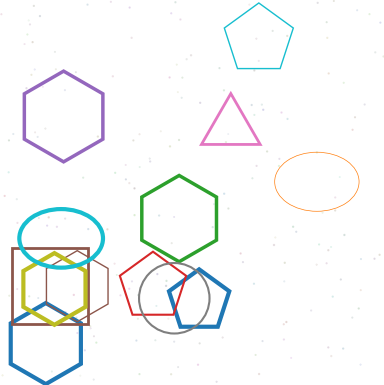[{"shape": "pentagon", "thickness": 3, "radius": 0.41, "center": [0.517, 0.218]}, {"shape": "hexagon", "thickness": 3, "radius": 0.53, "center": [0.119, 0.108]}, {"shape": "oval", "thickness": 0.5, "radius": 0.55, "center": [0.823, 0.528]}, {"shape": "hexagon", "thickness": 2.5, "radius": 0.56, "center": [0.465, 0.432]}, {"shape": "pentagon", "thickness": 1.5, "radius": 0.45, "center": [0.397, 0.256]}, {"shape": "hexagon", "thickness": 2.5, "radius": 0.59, "center": [0.165, 0.697]}, {"shape": "square", "thickness": 2, "radius": 0.49, "center": [0.131, 0.256]}, {"shape": "hexagon", "thickness": 1, "radius": 0.46, "center": [0.201, 0.257]}, {"shape": "triangle", "thickness": 2, "radius": 0.44, "center": [0.6, 0.669]}, {"shape": "circle", "thickness": 1.5, "radius": 0.46, "center": [0.453, 0.225]}, {"shape": "hexagon", "thickness": 3, "radius": 0.47, "center": [0.141, 0.249]}, {"shape": "pentagon", "thickness": 1, "radius": 0.47, "center": [0.672, 0.898]}, {"shape": "oval", "thickness": 3, "radius": 0.54, "center": [0.159, 0.381]}]